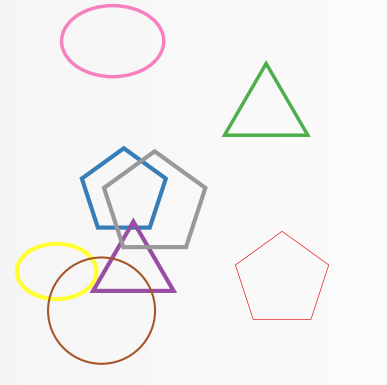[{"shape": "pentagon", "thickness": 0.5, "radius": 0.63, "center": [0.728, 0.273]}, {"shape": "pentagon", "thickness": 3, "radius": 0.57, "center": [0.32, 0.501]}, {"shape": "triangle", "thickness": 2.5, "radius": 0.62, "center": [0.687, 0.711]}, {"shape": "triangle", "thickness": 3, "radius": 0.6, "center": [0.344, 0.304]}, {"shape": "oval", "thickness": 3, "radius": 0.51, "center": [0.146, 0.295]}, {"shape": "circle", "thickness": 1.5, "radius": 0.69, "center": [0.262, 0.193]}, {"shape": "oval", "thickness": 2.5, "radius": 0.66, "center": [0.291, 0.893]}, {"shape": "pentagon", "thickness": 3, "radius": 0.69, "center": [0.399, 0.469]}]